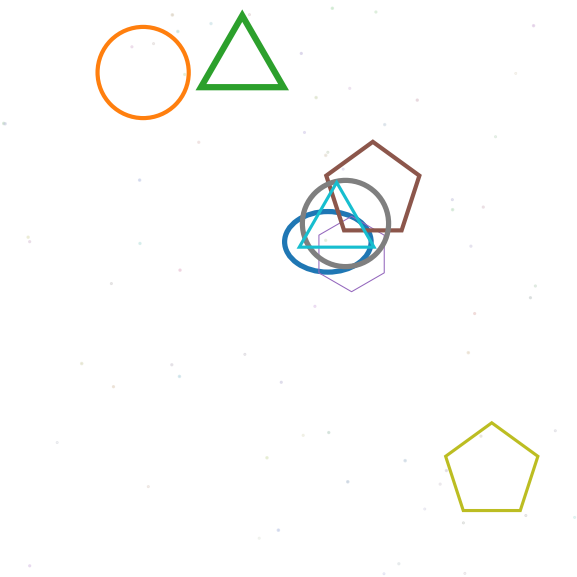[{"shape": "oval", "thickness": 2.5, "radius": 0.37, "center": [0.568, 0.58]}, {"shape": "circle", "thickness": 2, "radius": 0.39, "center": [0.248, 0.874]}, {"shape": "triangle", "thickness": 3, "radius": 0.41, "center": [0.419, 0.889]}, {"shape": "hexagon", "thickness": 0.5, "radius": 0.33, "center": [0.609, 0.559]}, {"shape": "pentagon", "thickness": 2, "radius": 0.42, "center": [0.646, 0.669]}, {"shape": "circle", "thickness": 2.5, "radius": 0.37, "center": [0.598, 0.612]}, {"shape": "pentagon", "thickness": 1.5, "radius": 0.42, "center": [0.852, 0.183]}, {"shape": "triangle", "thickness": 1.5, "radius": 0.37, "center": [0.583, 0.609]}]